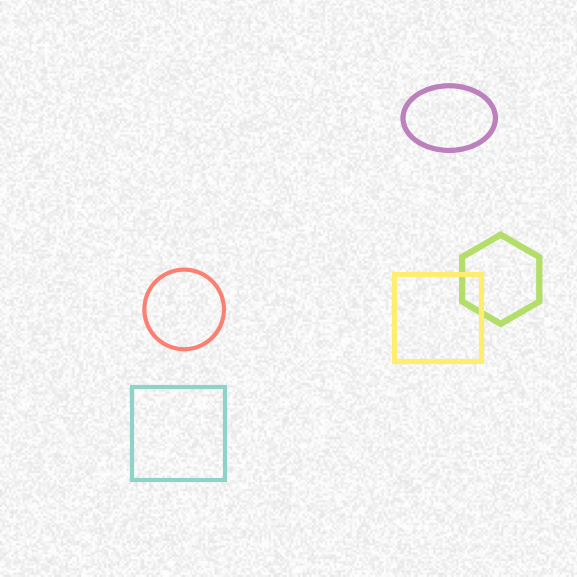[{"shape": "square", "thickness": 2, "radius": 0.4, "center": [0.309, 0.249]}, {"shape": "circle", "thickness": 2, "radius": 0.34, "center": [0.319, 0.463]}, {"shape": "hexagon", "thickness": 3, "radius": 0.39, "center": [0.867, 0.516]}, {"shape": "oval", "thickness": 2.5, "radius": 0.4, "center": [0.778, 0.795]}, {"shape": "square", "thickness": 2.5, "radius": 0.38, "center": [0.757, 0.45]}]